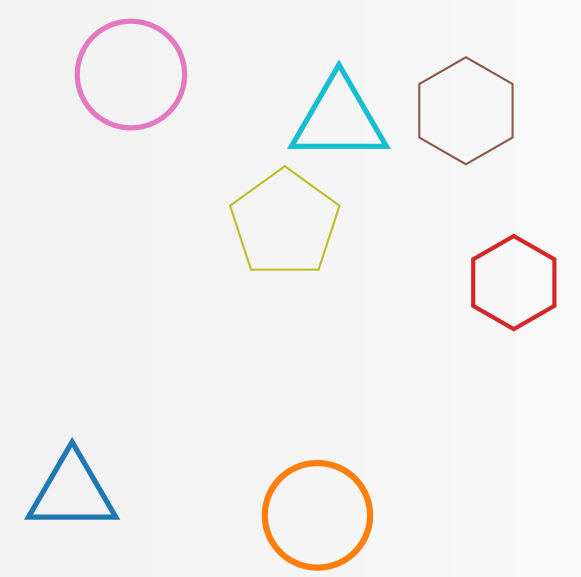[{"shape": "triangle", "thickness": 2.5, "radius": 0.43, "center": [0.124, 0.147]}, {"shape": "circle", "thickness": 3, "radius": 0.45, "center": [0.546, 0.107]}, {"shape": "hexagon", "thickness": 2, "radius": 0.4, "center": [0.884, 0.51]}, {"shape": "hexagon", "thickness": 1, "radius": 0.46, "center": [0.802, 0.807]}, {"shape": "circle", "thickness": 2.5, "radius": 0.46, "center": [0.225, 0.87]}, {"shape": "pentagon", "thickness": 1, "radius": 0.49, "center": [0.49, 0.612]}, {"shape": "triangle", "thickness": 2.5, "radius": 0.47, "center": [0.583, 0.793]}]